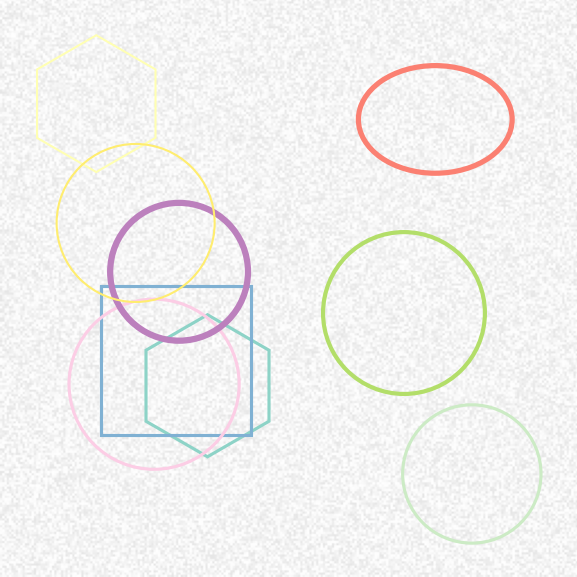[{"shape": "hexagon", "thickness": 1.5, "radius": 0.61, "center": [0.359, 0.331]}, {"shape": "hexagon", "thickness": 1, "radius": 0.59, "center": [0.167, 0.82]}, {"shape": "oval", "thickness": 2.5, "radius": 0.67, "center": [0.754, 0.792]}, {"shape": "square", "thickness": 1.5, "radius": 0.65, "center": [0.305, 0.375]}, {"shape": "circle", "thickness": 2, "radius": 0.7, "center": [0.7, 0.457]}, {"shape": "circle", "thickness": 1.5, "radius": 0.74, "center": [0.267, 0.334]}, {"shape": "circle", "thickness": 3, "radius": 0.6, "center": [0.31, 0.529]}, {"shape": "circle", "thickness": 1.5, "radius": 0.6, "center": [0.817, 0.178]}, {"shape": "circle", "thickness": 1, "radius": 0.68, "center": [0.235, 0.613]}]